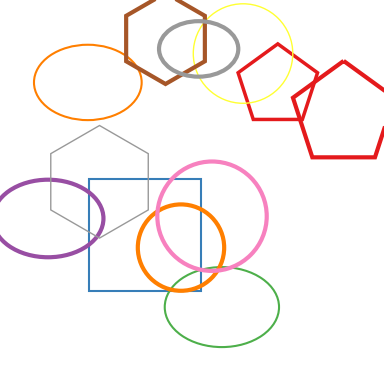[{"shape": "pentagon", "thickness": 3, "radius": 0.69, "center": [0.893, 0.703]}, {"shape": "pentagon", "thickness": 2.5, "radius": 0.54, "center": [0.722, 0.778]}, {"shape": "square", "thickness": 1.5, "radius": 0.73, "center": [0.377, 0.39]}, {"shape": "oval", "thickness": 1.5, "radius": 0.74, "center": [0.576, 0.202]}, {"shape": "oval", "thickness": 3, "radius": 0.72, "center": [0.125, 0.433]}, {"shape": "circle", "thickness": 3, "radius": 0.56, "center": [0.47, 0.357]}, {"shape": "oval", "thickness": 1.5, "radius": 0.7, "center": [0.228, 0.786]}, {"shape": "circle", "thickness": 1, "radius": 0.65, "center": [0.631, 0.861]}, {"shape": "hexagon", "thickness": 3, "radius": 0.59, "center": [0.43, 0.9]}, {"shape": "circle", "thickness": 3, "radius": 0.71, "center": [0.551, 0.438]}, {"shape": "oval", "thickness": 3, "radius": 0.51, "center": [0.516, 0.873]}, {"shape": "hexagon", "thickness": 1, "radius": 0.73, "center": [0.258, 0.528]}]